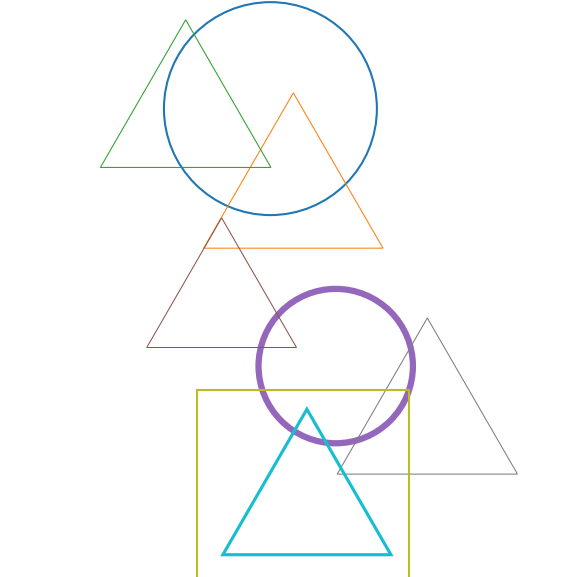[{"shape": "circle", "thickness": 1, "radius": 0.92, "center": [0.468, 0.811]}, {"shape": "triangle", "thickness": 0.5, "radius": 0.9, "center": [0.508, 0.659]}, {"shape": "triangle", "thickness": 0.5, "radius": 0.85, "center": [0.322, 0.794]}, {"shape": "circle", "thickness": 3, "radius": 0.67, "center": [0.581, 0.365]}, {"shape": "triangle", "thickness": 0.5, "radius": 0.75, "center": [0.384, 0.472]}, {"shape": "triangle", "thickness": 0.5, "radius": 0.9, "center": [0.74, 0.268]}, {"shape": "square", "thickness": 1, "radius": 0.92, "center": [0.525, 0.14]}, {"shape": "triangle", "thickness": 1.5, "radius": 0.84, "center": [0.531, 0.123]}]